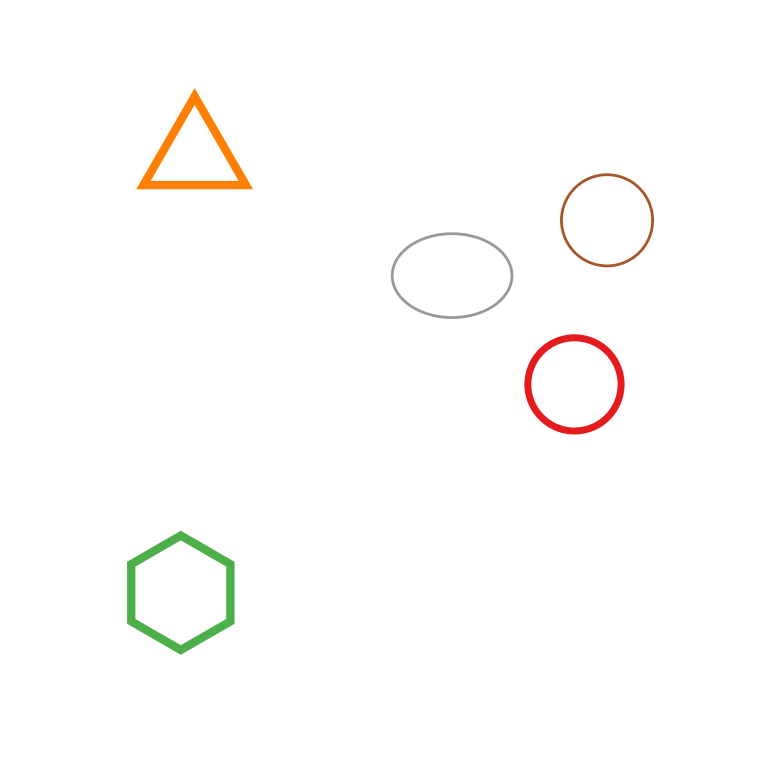[{"shape": "circle", "thickness": 2.5, "radius": 0.3, "center": [0.746, 0.501]}, {"shape": "hexagon", "thickness": 3, "radius": 0.37, "center": [0.235, 0.23]}, {"shape": "triangle", "thickness": 3, "radius": 0.38, "center": [0.253, 0.798]}, {"shape": "circle", "thickness": 1, "radius": 0.3, "center": [0.788, 0.714]}, {"shape": "oval", "thickness": 1, "radius": 0.39, "center": [0.587, 0.642]}]